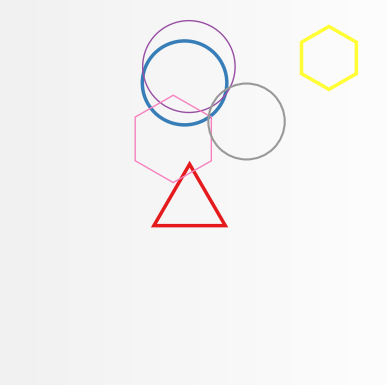[{"shape": "triangle", "thickness": 2.5, "radius": 0.53, "center": [0.489, 0.467]}, {"shape": "circle", "thickness": 2.5, "radius": 0.55, "center": [0.476, 0.785]}, {"shape": "circle", "thickness": 1, "radius": 0.6, "center": [0.487, 0.827]}, {"shape": "hexagon", "thickness": 2.5, "radius": 0.41, "center": [0.849, 0.85]}, {"shape": "hexagon", "thickness": 1, "radius": 0.57, "center": [0.447, 0.639]}, {"shape": "circle", "thickness": 1.5, "radius": 0.49, "center": [0.636, 0.684]}]